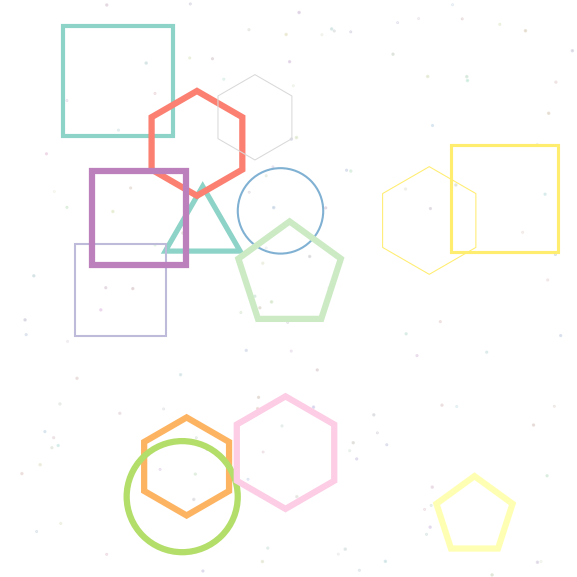[{"shape": "square", "thickness": 2, "radius": 0.48, "center": [0.204, 0.858]}, {"shape": "triangle", "thickness": 2.5, "radius": 0.37, "center": [0.351, 0.602]}, {"shape": "pentagon", "thickness": 3, "radius": 0.35, "center": [0.822, 0.105]}, {"shape": "square", "thickness": 1, "radius": 0.39, "center": [0.208, 0.497]}, {"shape": "hexagon", "thickness": 3, "radius": 0.45, "center": [0.341, 0.751]}, {"shape": "circle", "thickness": 1, "radius": 0.37, "center": [0.486, 0.634]}, {"shape": "hexagon", "thickness": 3, "radius": 0.42, "center": [0.323, 0.191]}, {"shape": "circle", "thickness": 3, "radius": 0.48, "center": [0.316, 0.139]}, {"shape": "hexagon", "thickness": 3, "radius": 0.49, "center": [0.494, 0.215]}, {"shape": "hexagon", "thickness": 0.5, "radius": 0.37, "center": [0.441, 0.796]}, {"shape": "square", "thickness": 3, "radius": 0.41, "center": [0.241, 0.622]}, {"shape": "pentagon", "thickness": 3, "radius": 0.47, "center": [0.501, 0.522]}, {"shape": "square", "thickness": 1.5, "radius": 0.46, "center": [0.874, 0.655]}, {"shape": "hexagon", "thickness": 0.5, "radius": 0.47, "center": [0.743, 0.617]}]